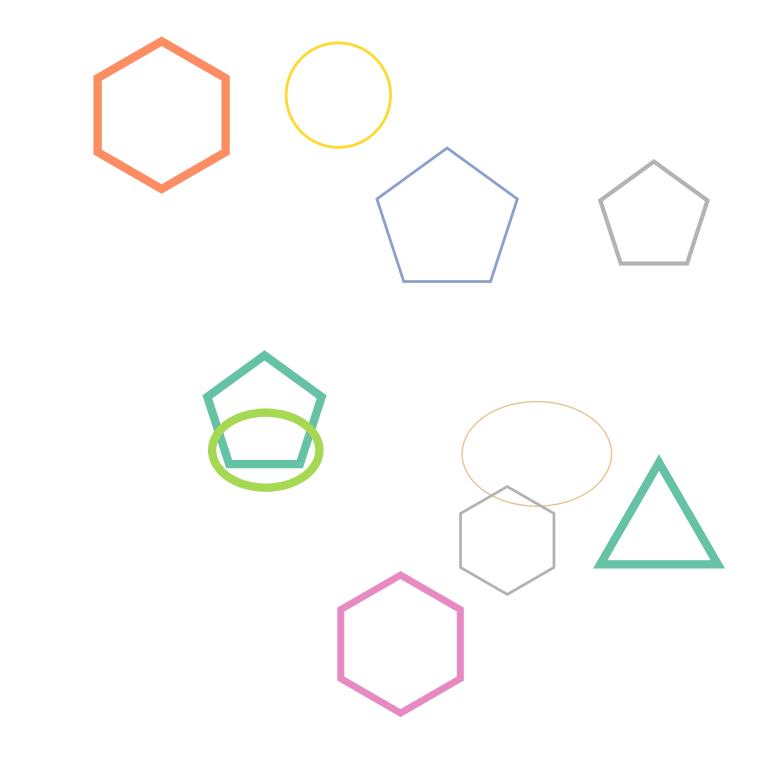[{"shape": "pentagon", "thickness": 3, "radius": 0.39, "center": [0.344, 0.46]}, {"shape": "triangle", "thickness": 3, "radius": 0.44, "center": [0.856, 0.311]}, {"shape": "hexagon", "thickness": 3, "radius": 0.48, "center": [0.21, 0.85]}, {"shape": "pentagon", "thickness": 1, "radius": 0.48, "center": [0.581, 0.712]}, {"shape": "hexagon", "thickness": 2.5, "radius": 0.45, "center": [0.52, 0.164]}, {"shape": "oval", "thickness": 3, "radius": 0.35, "center": [0.345, 0.415]}, {"shape": "circle", "thickness": 1, "radius": 0.34, "center": [0.439, 0.876]}, {"shape": "oval", "thickness": 0.5, "radius": 0.49, "center": [0.697, 0.411]}, {"shape": "hexagon", "thickness": 1, "radius": 0.35, "center": [0.659, 0.298]}, {"shape": "pentagon", "thickness": 1.5, "radius": 0.37, "center": [0.849, 0.717]}]